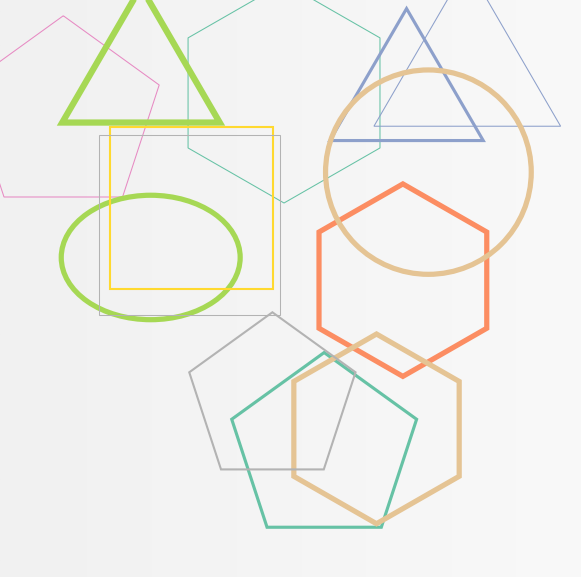[{"shape": "pentagon", "thickness": 1.5, "radius": 0.84, "center": [0.558, 0.221]}, {"shape": "hexagon", "thickness": 0.5, "radius": 0.95, "center": [0.489, 0.838]}, {"shape": "hexagon", "thickness": 2.5, "radius": 0.83, "center": [0.693, 0.514]}, {"shape": "triangle", "thickness": 1.5, "radius": 0.76, "center": [0.699, 0.832]}, {"shape": "triangle", "thickness": 0.5, "radius": 0.93, "center": [0.804, 0.873]}, {"shape": "pentagon", "thickness": 0.5, "radius": 0.87, "center": [0.109, 0.798]}, {"shape": "oval", "thickness": 2.5, "radius": 0.77, "center": [0.259, 0.553]}, {"shape": "triangle", "thickness": 3, "radius": 0.78, "center": [0.243, 0.865]}, {"shape": "square", "thickness": 1, "radius": 0.7, "center": [0.33, 0.639]}, {"shape": "circle", "thickness": 2.5, "radius": 0.88, "center": [0.737, 0.701]}, {"shape": "hexagon", "thickness": 2.5, "radius": 0.82, "center": [0.648, 0.257]}, {"shape": "square", "thickness": 0.5, "radius": 0.78, "center": [0.325, 0.609]}, {"shape": "pentagon", "thickness": 1, "radius": 0.75, "center": [0.469, 0.308]}]